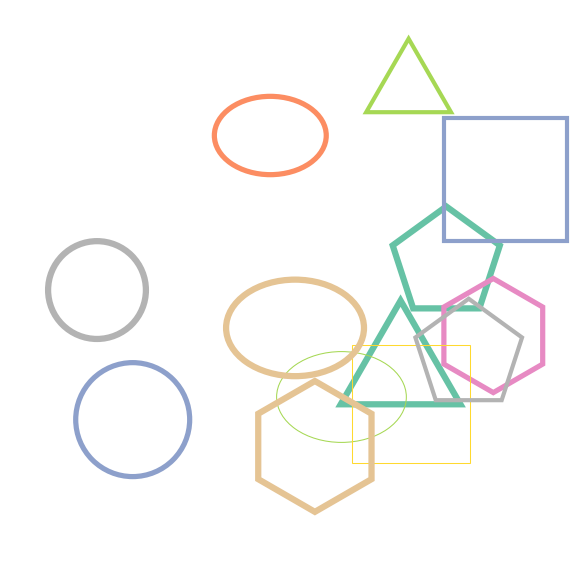[{"shape": "triangle", "thickness": 3, "radius": 0.6, "center": [0.694, 0.359]}, {"shape": "pentagon", "thickness": 3, "radius": 0.49, "center": [0.773, 0.544]}, {"shape": "oval", "thickness": 2.5, "radius": 0.48, "center": [0.468, 0.765]}, {"shape": "circle", "thickness": 2.5, "radius": 0.49, "center": [0.23, 0.273]}, {"shape": "square", "thickness": 2, "radius": 0.53, "center": [0.876, 0.688]}, {"shape": "hexagon", "thickness": 2.5, "radius": 0.49, "center": [0.854, 0.418]}, {"shape": "oval", "thickness": 0.5, "radius": 0.56, "center": [0.591, 0.312]}, {"shape": "triangle", "thickness": 2, "radius": 0.42, "center": [0.708, 0.847]}, {"shape": "square", "thickness": 0.5, "radius": 0.51, "center": [0.712, 0.3]}, {"shape": "oval", "thickness": 3, "radius": 0.6, "center": [0.511, 0.431]}, {"shape": "hexagon", "thickness": 3, "radius": 0.57, "center": [0.545, 0.226]}, {"shape": "circle", "thickness": 3, "radius": 0.42, "center": [0.168, 0.497]}, {"shape": "pentagon", "thickness": 2, "radius": 0.49, "center": [0.812, 0.385]}]